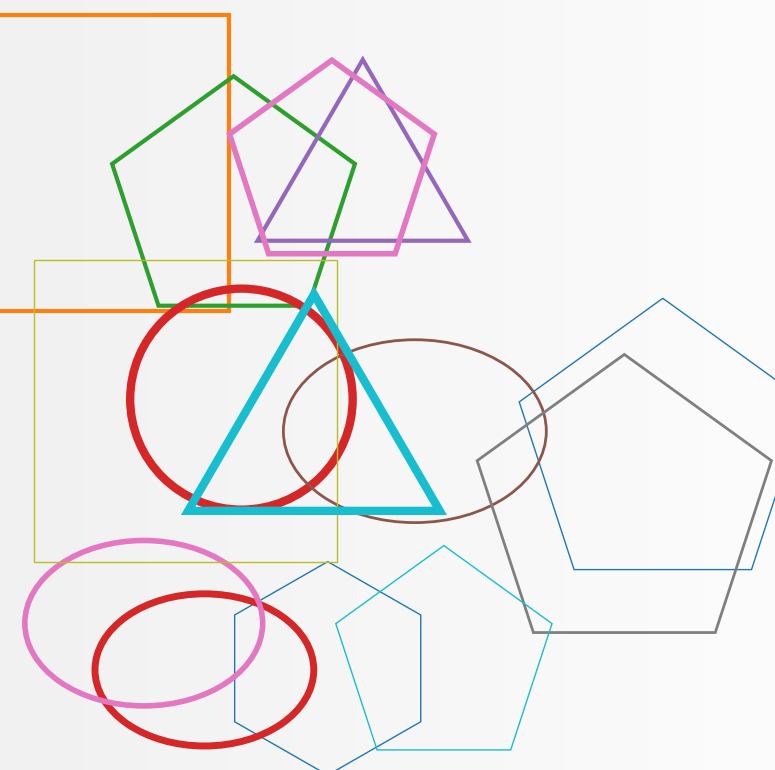[{"shape": "pentagon", "thickness": 0.5, "radius": 0.97, "center": [0.855, 0.418]}, {"shape": "hexagon", "thickness": 0.5, "radius": 0.69, "center": [0.423, 0.132]}, {"shape": "square", "thickness": 1.5, "radius": 0.96, "center": [0.103, 0.788]}, {"shape": "pentagon", "thickness": 1.5, "radius": 0.82, "center": [0.301, 0.736]}, {"shape": "circle", "thickness": 3, "radius": 0.72, "center": [0.312, 0.482]}, {"shape": "oval", "thickness": 2.5, "radius": 0.71, "center": [0.264, 0.13]}, {"shape": "triangle", "thickness": 1.5, "radius": 0.78, "center": [0.468, 0.766]}, {"shape": "oval", "thickness": 1, "radius": 0.85, "center": [0.535, 0.44]}, {"shape": "oval", "thickness": 2, "radius": 0.77, "center": [0.185, 0.191]}, {"shape": "pentagon", "thickness": 2, "radius": 0.69, "center": [0.428, 0.783]}, {"shape": "pentagon", "thickness": 1, "radius": 1.0, "center": [0.806, 0.34]}, {"shape": "square", "thickness": 0.5, "radius": 0.98, "center": [0.24, 0.466]}, {"shape": "triangle", "thickness": 3, "radius": 0.94, "center": [0.405, 0.43]}, {"shape": "pentagon", "thickness": 0.5, "radius": 0.73, "center": [0.573, 0.145]}]